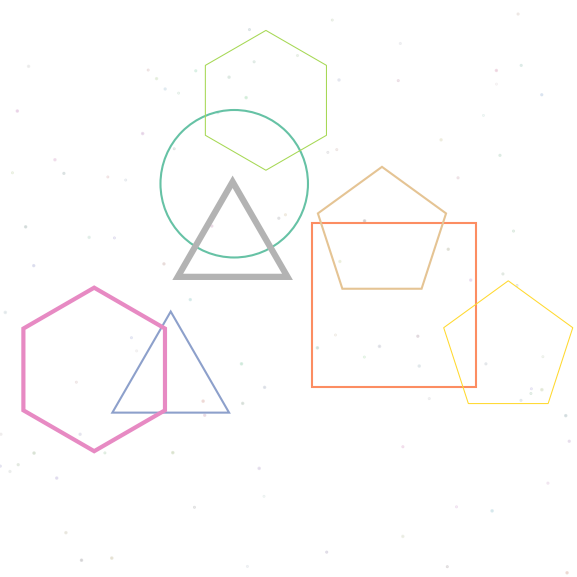[{"shape": "circle", "thickness": 1, "radius": 0.64, "center": [0.406, 0.681]}, {"shape": "square", "thickness": 1, "radius": 0.71, "center": [0.682, 0.472]}, {"shape": "triangle", "thickness": 1, "radius": 0.58, "center": [0.296, 0.343]}, {"shape": "hexagon", "thickness": 2, "radius": 0.71, "center": [0.163, 0.359]}, {"shape": "hexagon", "thickness": 0.5, "radius": 0.61, "center": [0.46, 0.825]}, {"shape": "pentagon", "thickness": 0.5, "radius": 0.59, "center": [0.88, 0.395]}, {"shape": "pentagon", "thickness": 1, "radius": 0.58, "center": [0.661, 0.594]}, {"shape": "triangle", "thickness": 3, "radius": 0.55, "center": [0.403, 0.575]}]